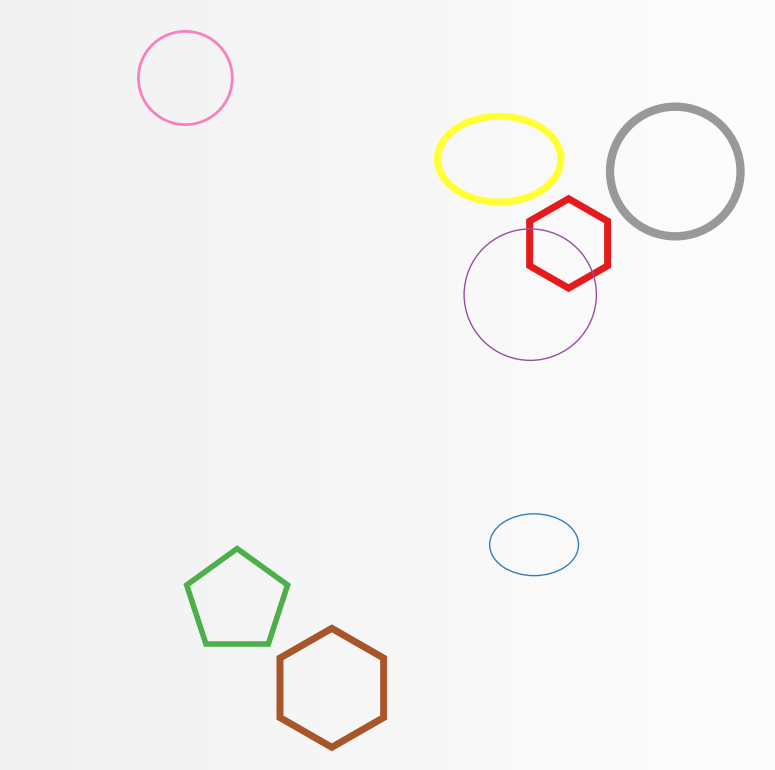[{"shape": "hexagon", "thickness": 2.5, "radius": 0.29, "center": [0.734, 0.684]}, {"shape": "oval", "thickness": 0.5, "radius": 0.29, "center": [0.689, 0.293]}, {"shape": "pentagon", "thickness": 2, "radius": 0.34, "center": [0.306, 0.219]}, {"shape": "circle", "thickness": 0.5, "radius": 0.43, "center": [0.684, 0.617]}, {"shape": "oval", "thickness": 2.5, "radius": 0.4, "center": [0.644, 0.793]}, {"shape": "hexagon", "thickness": 2.5, "radius": 0.39, "center": [0.428, 0.107]}, {"shape": "circle", "thickness": 1, "radius": 0.3, "center": [0.239, 0.899]}, {"shape": "circle", "thickness": 3, "radius": 0.42, "center": [0.871, 0.777]}]